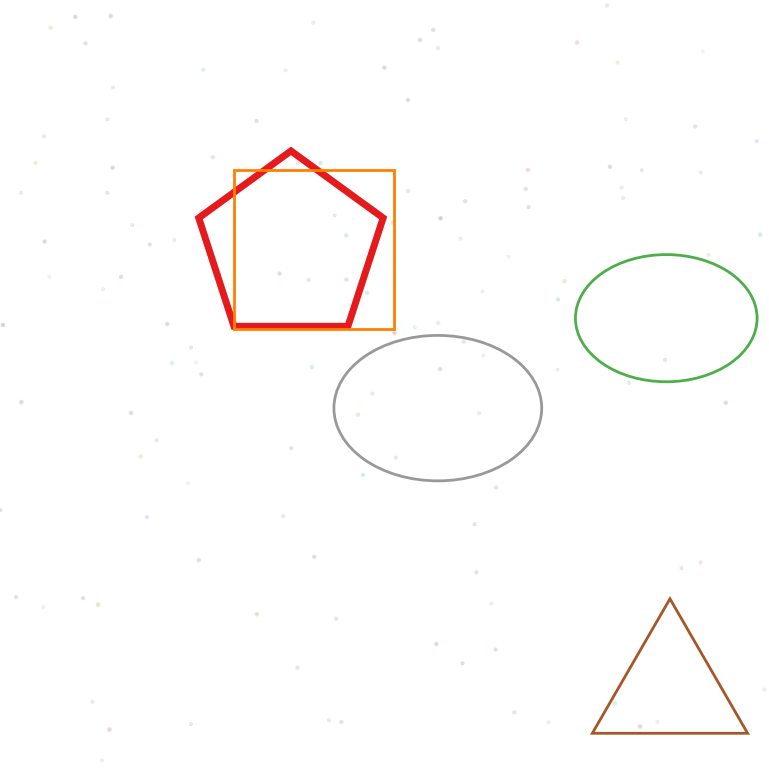[{"shape": "pentagon", "thickness": 2.5, "radius": 0.63, "center": [0.378, 0.678]}, {"shape": "oval", "thickness": 1, "radius": 0.59, "center": [0.865, 0.587]}, {"shape": "square", "thickness": 1, "radius": 0.52, "center": [0.408, 0.676]}, {"shape": "triangle", "thickness": 1, "radius": 0.58, "center": [0.87, 0.106]}, {"shape": "oval", "thickness": 1, "radius": 0.67, "center": [0.569, 0.47]}]